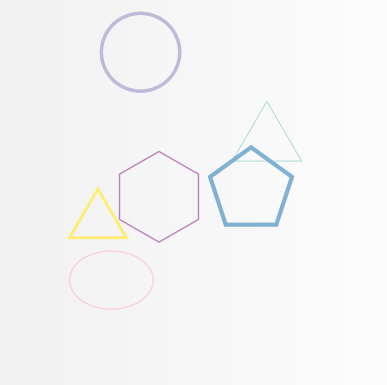[{"shape": "triangle", "thickness": 0.5, "radius": 0.52, "center": [0.689, 0.633]}, {"shape": "circle", "thickness": 2.5, "radius": 0.51, "center": [0.363, 0.864]}, {"shape": "pentagon", "thickness": 3, "radius": 0.56, "center": [0.648, 0.506]}, {"shape": "oval", "thickness": 1, "radius": 0.54, "center": [0.287, 0.273]}, {"shape": "hexagon", "thickness": 1, "radius": 0.59, "center": [0.41, 0.489]}, {"shape": "triangle", "thickness": 2, "radius": 0.42, "center": [0.253, 0.425]}]